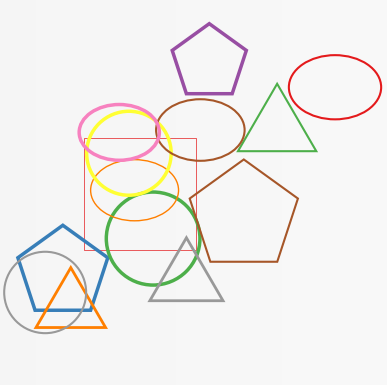[{"shape": "square", "thickness": 0.5, "radius": 0.72, "center": [0.362, 0.496]}, {"shape": "oval", "thickness": 1.5, "radius": 0.6, "center": [0.865, 0.773]}, {"shape": "pentagon", "thickness": 2.5, "radius": 0.61, "center": [0.162, 0.293]}, {"shape": "circle", "thickness": 2.5, "radius": 0.6, "center": [0.395, 0.38]}, {"shape": "triangle", "thickness": 1.5, "radius": 0.58, "center": [0.715, 0.666]}, {"shape": "pentagon", "thickness": 2.5, "radius": 0.5, "center": [0.54, 0.838]}, {"shape": "triangle", "thickness": 2, "radius": 0.52, "center": [0.183, 0.201]}, {"shape": "oval", "thickness": 1, "radius": 0.57, "center": [0.347, 0.506]}, {"shape": "circle", "thickness": 2.5, "radius": 0.55, "center": [0.333, 0.602]}, {"shape": "oval", "thickness": 1.5, "radius": 0.57, "center": [0.517, 0.662]}, {"shape": "pentagon", "thickness": 1.5, "radius": 0.73, "center": [0.629, 0.439]}, {"shape": "oval", "thickness": 2.5, "radius": 0.52, "center": [0.308, 0.656]}, {"shape": "triangle", "thickness": 2, "radius": 0.55, "center": [0.481, 0.273]}, {"shape": "circle", "thickness": 1.5, "radius": 0.53, "center": [0.117, 0.24]}]